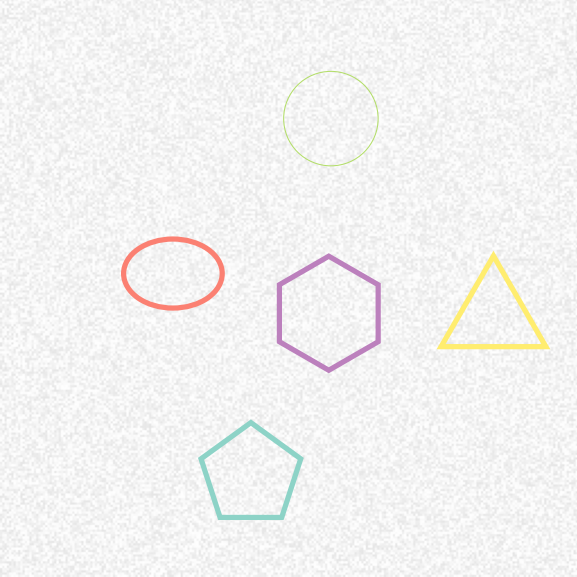[{"shape": "pentagon", "thickness": 2.5, "radius": 0.45, "center": [0.434, 0.177]}, {"shape": "oval", "thickness": 2.5, "radius": 0.43, "center": [0.299, 0.525]}, {"shape": "circle", "thickness": 0.5, "radius": 0.41, "center": [0.573, 0.794]}, {"shape": "hexagon", "thickness": 2.5, "radius": 0.49, "center": [0.569, 0.457]}, {"shape": "triangle", "thickness": 2.5, "radius": 0.52, "center": [0.854, 0.451]}]